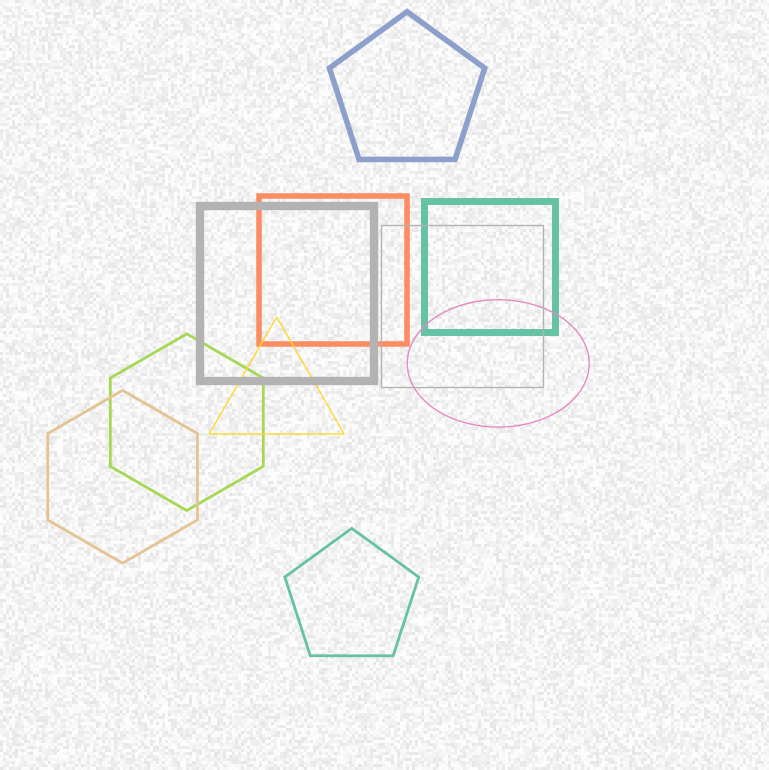[{"shape": "pentagon", "thickness": 1, "radius": 0.46, "center": [0.457, 0.222]}, {"shape": "square", "thickness": 2.5, "radius": 0.43, "center": [0.636, 0.654]}, {"shape": "square", "thickness": 2, "radius": 0.48, "center": [0.433, 0.649]}, {"shape": "pentagon", "thickness": 2, "radius": 0.53, "center": [0.529, 0.879]}, {"shape": "oval", "thickness": 0.5, "radius": 0.59, "center": [0.647, 0.528]}, {"shape": "hexagon", "thickness": 1, "radius": 0.57, "center": [0.243, 0.452]}, {"shape": "triangle", "thickness": 0.5, "radius": 0.51, "center": [0.359, 0.487]}, {"shape": "hexagon", "thickness": 1, "radius": 0.56, "center": [0.159, 0.381]}, {"shape": "square", "thickness": 0.5, "radius": 0.52, "center": [0.6, 0.603]}, {"shape": "square", "thickness": 3, "radius": 0.57, "center": [0.373, 0.619]}]